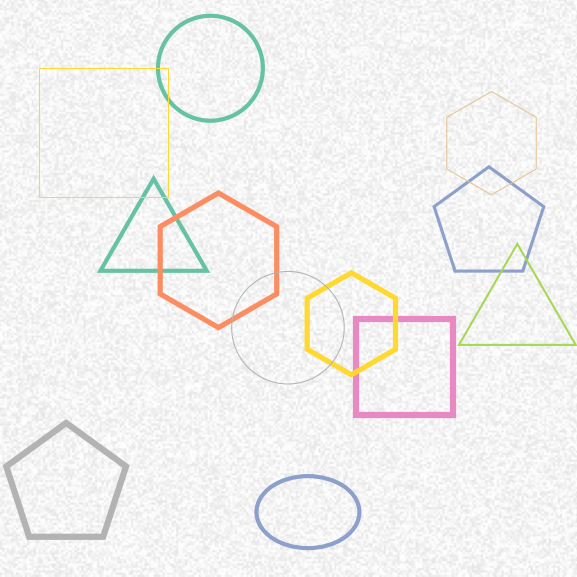[{"shape": "triangle", "thickness": 2, "radius": 0.53, "center": [0.266, 0.583]}, {"shape": "circle", "thickness": 2, "radius": 0.45, "center": [0.364, 0.881]}, {"shape": "hexagon", "thickness": 2.5, "radius": 0.58, "center": [0.378, 0.548]}, {"shape": "oval", "thickness": 2, "radius": 0.45, "center": [0.533, 0.112]}, {"shape": "pentagon", "thickness": 1.5, "radius": 0.5, "center": [0.847, 0.61]}, {"shape": "square", "thickness": 3, "radius": 0.42, "center": [0.701, 0.364]}, {"shape": "triangle", "thickness": 1, "radius": 0.58, "center": [0.896, 0.46]}, {"shape": "hexagon", "thickness": 2.5, "radius": 0.44, "center": [0.608, 0.438]}, {"shape": "square", "thickness": 0.5, "radius": 0.56, "center": [0.179, 0.77]}, {"shape": "hexagon", "thickness": 0.5, "radius": 0.45, "center": [0.851, 0.751]}, {"shape": "circle", "thickness": 0.5, "radius": 0.49, "center": [0.499, 0.432]}, {"shape": "pentagon", "thickness": 3, "radius": 0.54, "center": [0.115, 0.158]}]